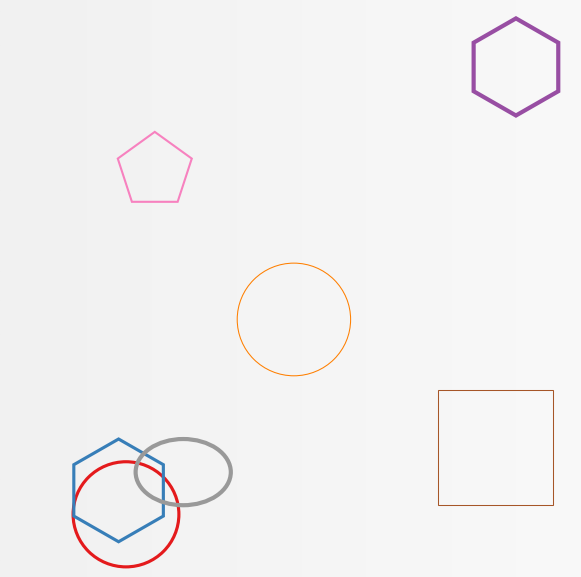[{"shape": "circle", "thickness": 1.5, "radius": 0.46, "center": [0.217, 0.109]}, {"shape": "hexagon", "thickness": 1.5, "radius": 0.44, "center": [0.204, 0.15]}, {"shape": "hexagon", "thickness": 2, "radius": 0.42, "center": [0.888, 0.883]}, {"shape": "circle", "thickness": 0.5, "radius": 0.49, "center": [0.506, 0.446]}, {"shape": "square", "thickness": 0.5, "radius": 0.5, "center": [0.852, 0.224]}, {"shape": "pentagon", "thickness": 1, "radius": 0.33, "center": [0.266, 0.704]}, {"shape": "oval", "thickness": 2, "radius": 0.41, "center": [0.315, 0.182]}]